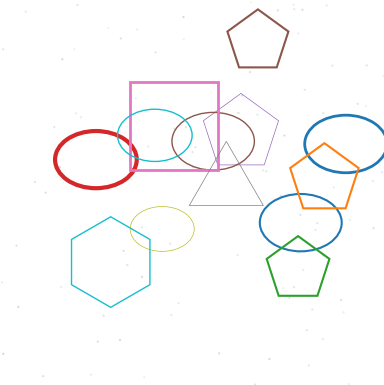[{"shape": "oval", "thickness": 2, "radius": 0.53, "center": [0.898, 0.626]}, {"shape": "oval", "thickness": 1.5, "radius": 0.53, "center": [0.781, 0.422]}, {"shape": "pentagon", "thickness": 1.5, "radius": 0.47, "center": [0.843, 0.535]}, {"shape": "pentagon", "thickness": 1.5, "radius": 0.43, "center": [0.774, 0.301]}, {"shape": "oval", "thickness": 3, "radius": 0.53, "center": [0.249, 0.585]}, {"shape": "pentagon", "thickness": 0.5, "radius": 0.51, "center": [0.626, 0.655]}, {"shape": "pentagon", "thickness": 1.5, "radius": 0.42, "center": [0.67, 0.892]}, {"shape": "oval", "thickness": 1, "radius": 0.54, "center": [0.554, 0.633]}, {"shape": "square", "thickness": 2, "radius": 0.57, "center": [0.451, 0.672]}, {"shape": "triangle", "thickness": 0.5, "radius": 0.56, "center": [0.588, 0.522]}, {"shape": "oval", "thickness": 0.5, "radius": 0.42, "center": [0.421, 0.405]}, {"shape": "hexagon", "thickness": 1, "radius": 0.59, "center": [0.288, 0.319]}, {"shape": "oval", "thickness": 1, "radius": 0.48, "center": [0.402, 0.648]}]